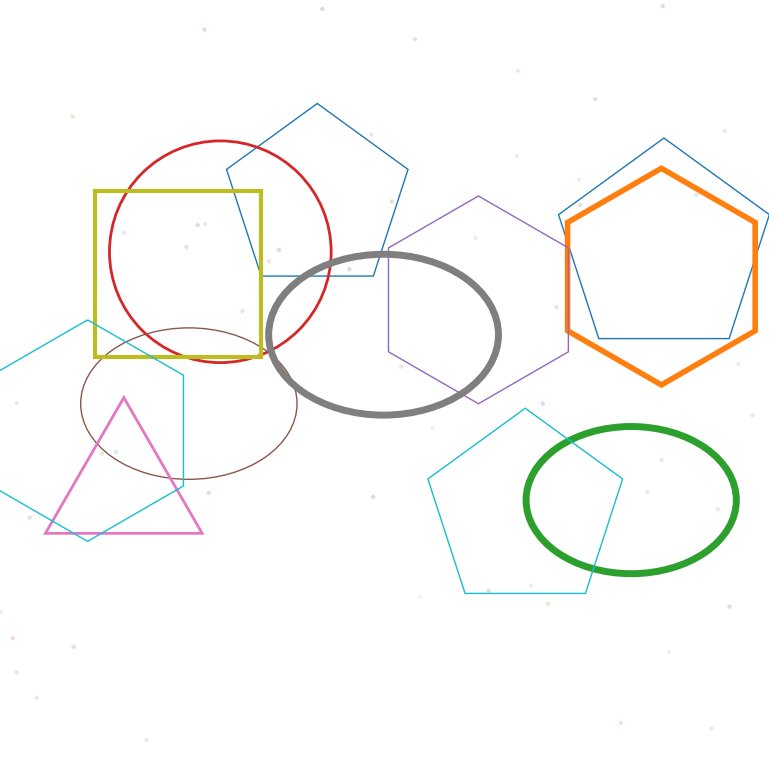[{"shape": "pentagon", "thickness": 0.5, "radius": 0.72, "center": [0.862, 0.677]}, {"shape": "pentagon", "thickness": 0.5, "radius": 0.62, "center": [0.412, 0.742]}, {"shape": "hexagon", "thickness": 2, "radius": 0.7, "center": [0.859, 0.641]}, {"shape": "oval", "thickness": 2.5, "radius": 0.68, "center": [0.82, 0.351]}, {"shape": "circle", "thickness": 1, "radius": 0.72, "center": [0.286, 0.673]}, {"shape": "hexagon", "thickness": 0.5, "radius": 0.67, "center": [0.621, 0.611]}, {"shape": "oval", "thickness": 0.5, "radius": 0.7, "center": [0.245, 0.476]}, {"shape": "triangle", "thickness": 1, "radius": 0.59, "center": [0.161, 0.366]}, {"shape": "oval", "thickness": 2.5, "radius": 0.75, "center": [0.498, 0.565]}, {"shape": "square", "thickness": 1.5, "radius": 0.54, "center": [0.231, 0.644]}, {"shape": "hexagon", "thickness": 0.5, "radius": 0.72, "center": [0.114, 0.441]}, {"shape": "pentagon", "thickness": 0.5, "radius": 0.66, "center": [0.682, 0.337]}]